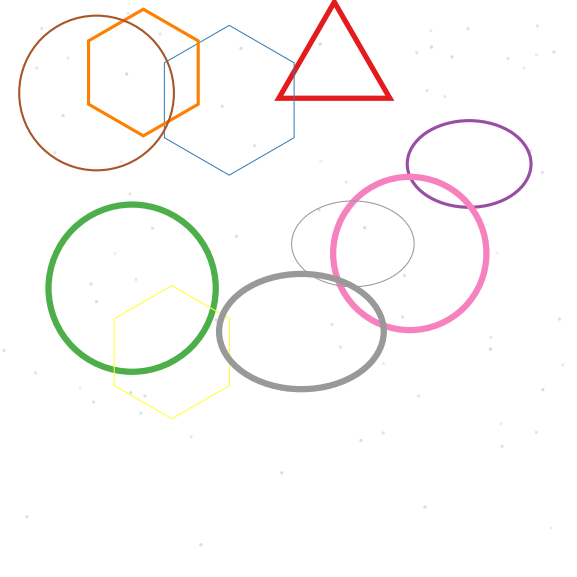[{"shape": "triangle", "thickness": 2.5, "radius": 0.56, "center": [0.579, 0.885]}, {"shape": "hexagon", "thickness": 0.5, "radius": 0.65, "center": [0.397, 0.826]}, {"shape": "circle", "thickness": 3, "radius": 0.72, "center": [0.229, 0.5]}, {"shape": "oval", "thickness": 1.5, "radius": 0.54, "center": [0.812, 0.715]}, {"shape": "hexagon", "thickness": 1.5, "radius": 0.55, "center": [0.248, 0.874]}, {"shape": "hexagon", "thickness": 0.5, "radius": 0.58, "center": [0.298, 0.389]}, {"shape": "circle", "thickness": 1, "radius": 0.67, "center": [0.167, 0.838]}, {"shape": "circle", "thickness": 3, "radius": 0.66, "center": [0.71, 0.56]}, {"shape": "oval", "thickness": 3, "radius": 0.71, "center": [0.522, 0.425]}, {"shape": "oval", "thickness": 0.5, "radius": 0.53, "center": [0.611, 0.577]}]